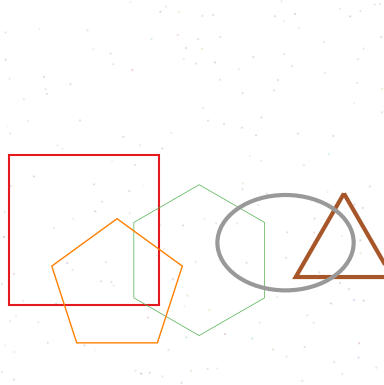[{"shape": "square", "thickness": 1.5, "radius": 0.97, "center": [0.218, 0.402]}, {"shape": "hexagon", "thickness": 0.5, "radius": 0.98, "center": [0.517, 0.324]}, {"shape": "pentagon", "thickness": 1, "radius": 0.89, "center": [0.304, 0.254]}, {"shape": "triangle", "thickness": 3, "radius": 0.72, "center": [0.893, 0.353]}, {"shape": "oval", "thickness": 3, "radius": 0.88, "center": [0.742, 0.37]}]